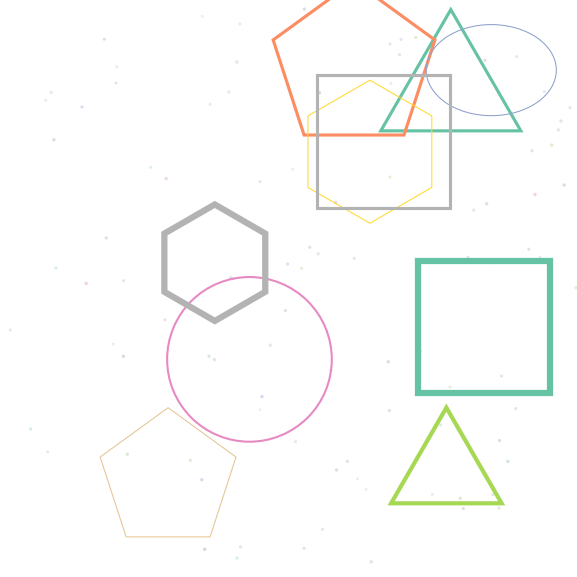[{"shape": "square", "thickness": 3, "radius": 0.57, "center": [0.838, 0.432]}, {"shape": "triangle", "thickness": 1.5, "radius": 0.7, "center": [0.781, 0.843]}, {"shape": "pentagon", "thickness": 1.5, "radius": 0.74, "center": [0.613, 0.884]}, {"shape": "oval", "thickness": 0.5, "radius": 0.56, "center": [0.851, 0.878]}, {"shape": "circle", "thickness": 1, "radius": 0.71, "center": [0.432, 0.377]}, {"shape": "triangle", "thickness": 2, "radius": 0.55, "center": [0.773, 0.183]}, {"shape": "hexagon", "thickness": 0.5, "radius": 0.62, "center": [0.64, 0.736]}, {"shape": "pentagon", "thickness": 0.5, "radius": 0.62, "center": [0.291, 0.17]}, {"shape": "hexagon", "thickness": 3, "radius": 0.5, "center": [0.372, 0.544]}, {"shape": "square", "thickness": 1.5, "radius": 0.58, "center": [0.664, 0.754]}]